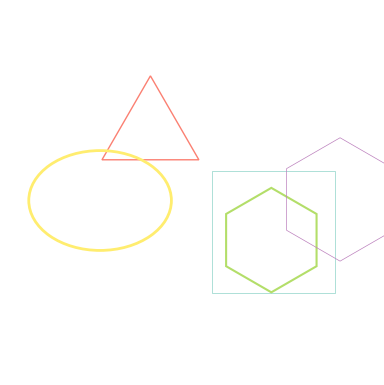[{"shape": "square", "thickness": 0.5, "radius": 0.8, "center": [0.711, 0.398]}, {"shape": "triangle", "thickness": 1, "radius": 0.73, "center": [0.391, 0.658]}, {"shape": "hexagon", "thickness": 1.5, "radius": 0.68, "center": [0.705, 0.376]}, {"shape": "hexagon", "thickness": 0.5, "radius": 0.8, "center": [0.883, 0.482]}, {"shape": "oval", "thickness": 2, "radius": 0.93, "center": [0.26, 0.479]}]